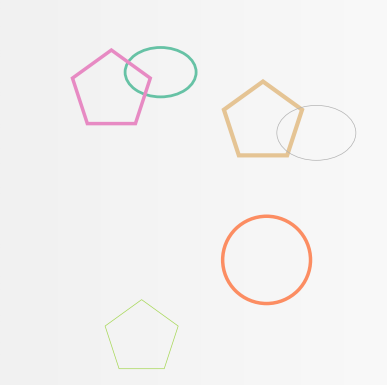[{"shape": "oval", "thickness": 2, "radius": 0.46, "center": [0.414, 0.813]}, {"shape": "circle", "thickness": 2.5, "radius": 0.57, "center": [0.688, 0.325]}, {"shape": "pentagon", "thickness": 2.5, "radius": 0.53, "center": [0.287, 0.764]}, {"shape": "pentagon", "thickness": 0.5, "radius": 0.5, "center": [0.366, 0.123]}, {"shape": "pentagon", "thickness": 3, "radius": 0.53, "center": [0.679, 0.682]}, {"shape": "oval", "thickness": 0.5, "radius": 0.51, "center": [0.816, 0.655]}]